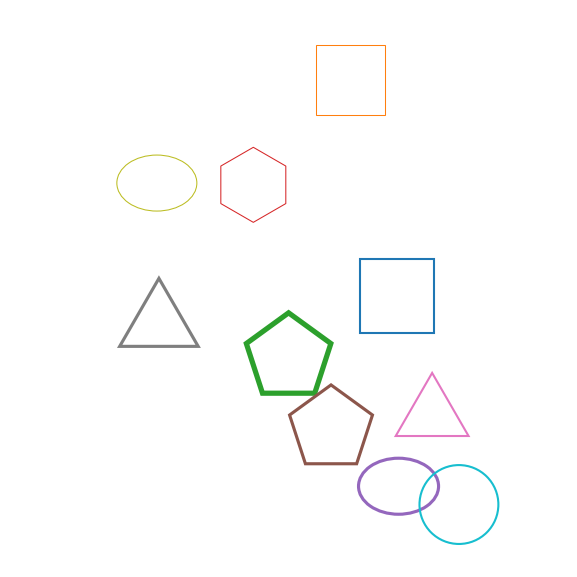[{"shape": "square", "thickness": 1, "radius": 0.32, "center": [0.688, 0.487]}, {"shape": "square", "thickness": 0.5, "radius": 0.3, "center": [0.607, 0.861]}, {"shape": "pentagon", "thickness": 2.5, "radius": 0.38, "center": [0.5, 0.381]}, {"shape": "hexagon", "thickness": 0.5, "radius": 0.32, "center": [0.439, 0.679]}, {"shape": "oval", "thickness": 1.5, "radius": 0.35, "center": [0.69, 0.157]}, {"shape": "pentagon", "thickness": 1.5, "radius": 0.38, "center": [0.573, 0.257]}, {"shape": "triangle", "thickness": 1, "radius": 0.36, "center": [0.748, 0.281]}, {"shape": "triangle", "thickness": 1.5, "radius": 0.39, "center": [0.275, 0.439]}, {"shape": "oval", "thickness": 0.5, "radius": 0.35, "center": [0.272, 0.682]}, {"shape": "circle", "thickness": 1, "radius": 0.34, "center": [0.795, 0.126]}]